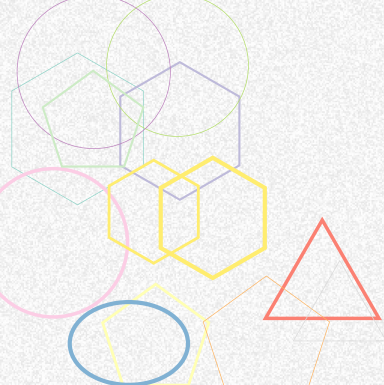[{"shape": "hexagon", "thickness": 0.5, "radius": 0.99, "center": [0.201, 0.665]}, {"shape": "pentagon", "thickness": 2, "radius": 0.72, "center": [0.404, 0.117]}, {"shape": "hexagon", "thickness": 1.5, "radius": 0.89, "center": [0.467, 0.66]}, {"shape": "triangle", "thickness": 2.5, "radius": 0.85, "center": [0.837, 0.258]}, {"shape": "oval", "thickness": 3, "radius": 0.77, "center": [0.335, 0.108]}, {"shape": "pentagon", "thickness": 0.5, "radius": 0.86, "center": [0.692, 0.111]}, {"shape": "circle", "thickness": 0.5, "radius": 0.92, "center": [0.461, 0.83]}, {"shape": "circle", "thickness": 2.5, "radius": 0.96, "center": [0.139, 0.369]}, {"shape": "triangle", "thickness": 0.5, "radius": 0.7, "center": [0.882, 0.184]}, {"shape": "circle", "thickness": 0.5, "radius": 1.0, "center": [0.243, 0.813]}, {"shape": "pentagon", "thickness": 1.5, "radius": 0.69, "center": [0.242, 0.679]}, {"shape": "hexagon", "thickness": 2, "radius": 0.67, "center": [0.399, 0.45]}, {"shape": "hexagon", "thickness": 3, "radius": 0.78, "center": [0.553, 0.434]}]